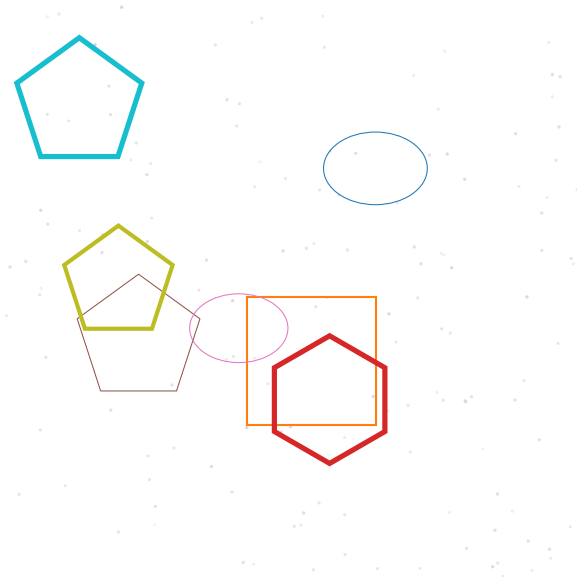[{"shape": "oval", "thickness": 0.5, "radius": 0.45, "center": [0.65, 0.708]}, {"shape": "square", "thickness": 1, "radius": 0.55, "center": [0.539, 0.374]}, {"shape": "hexagon", "thickness": 2.5, "radius": 0.55, "center": [0.571, 0.307]}, {"shape": "pentagon", "thickness": 0.5, "radius": 0.56, "center": [0.24, 0.413]}, {"shape": "oval", "thickness": 0.5, "radius": 0.43, "center": [0.414, 0.431]}, {"shape": "pentagon", "thickness": 2, "radius": 0.49, "center": [0.205, 0.51]}, {"shape": "pentagon", "thickness": 2.5, "radius": 0.57, "center": [0.137, 0.82]}]